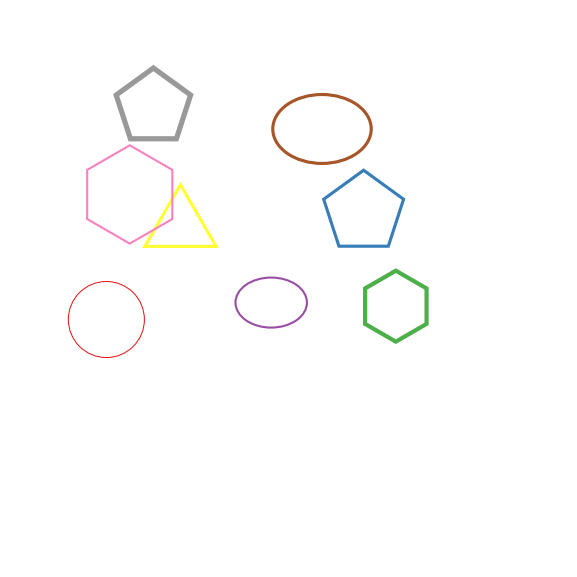[{"shape": "circle", "thickness": 0.5, "radius": 0.33, "center": [0.184, 0.446]}, {"shape": "pentagon", "thickness": 1.5, "radius": 0.36, "center": [0.63, 0.632]}, {"shape": "hexagon", "thickness": 2, "radius": 0.31, "center": [0.685, 0.469]}, {"shape": "oval", "thickness": 1, "radius": 0.31, "center": [0.47, 0.475]}, {"shape": "triangle", "thickness": 1.5, "radius": 0.36, "center": [0.313, 0.608]}, {"shape": "oval", "thickness": 1.5, "radius": 0.43, "center": [0.558, 0.776]}, {"shape": "hexagon", "thickness": 1, "radius": 0.43, "center": [0.225, 0.662]}, {"shape": "pentagon", "thickness": 2.5, "radius": 0.34, "center": [0.266, 0.814]}]